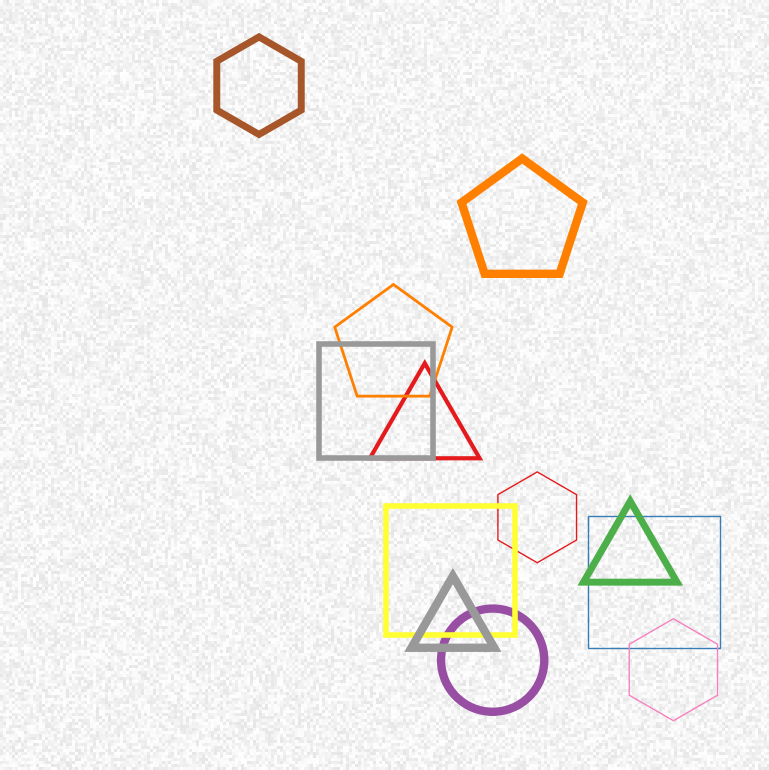[{"shape": "hexagon", "thickness": 0.5, "radius": 0.29, "center": [0.698, 0.328]}, {"shape": "triangle", "thickness": 1.5, "radius": 0.41, "center": [0.552, 0.446]}, {"shape": "square", "thickness": 0.5, "radius": 0.43, "center": [0.849, 0.244]}, {"shape": "triangle", "thickness": 2.5, "radius": 0.35, "center": [0.818, 0.279]}, {"shape": "circle", "thickness": 3, "radius": 0.34, "center": [0.64, 0.143]}, {"shape": "pentagon", "thickness": 1, "radius": 0.4, "center": [0.511, 0.55]}, {"shape": "pentagon", "thickness": 3, "radius": 0.41, "center": [0.678, 0.711]}, {"shape": "square", "thickness": 2, "radius": 0.42, "center": [0.585, 0.259]}, {"shape": "hexagon", "thickness": 2.5, "radius": 0.32, "center": [0.336, 0.889]}, {"shape": "hexagon", "thickness": 0.5, "radius": 0.33, "center": [0.875, 0.13]}, {"shape": "triangle", "thickness": 3, "radius": 0.31, "center": [0.588, 0.19]}, {"shape": "square", "thickness": 2, "radius": 0.37, "center": [0.488, 0.479]}]